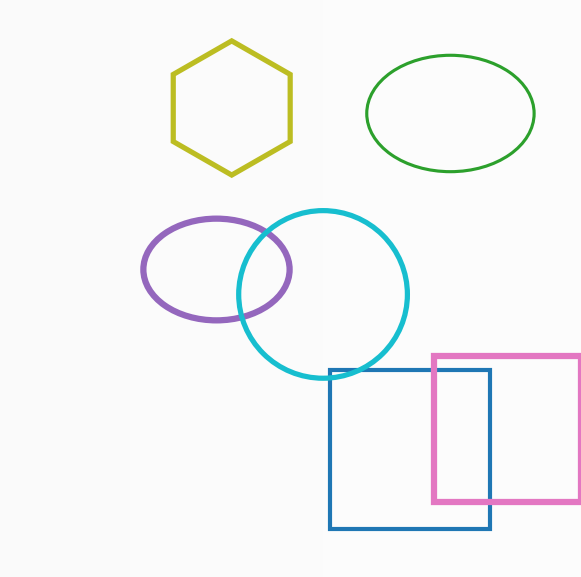[{"shape": "square", "thickness": 2, "radius": 0.69, "center": [0.705, 0.221]}, {"shape": "oval", "thickness": 1.5, "radius": 0.72, "center": [0.775, 0.803]}, {"shape": "oval", "thickness": 3, "radius": 0.63, "center": [0.372, 0.532]}, {"shape": "square", "thickness": 3, "radius": 0.63, "center": [0.873, 0.257]}, {"shape": "hexagon", "thickness": 2.5, "radius": 0.58, "center": [0.399, 0.812]}, {"shape": "circle", "thickness": 2.5, "radius": 0.73, "center": [0.556, 0.489]}]